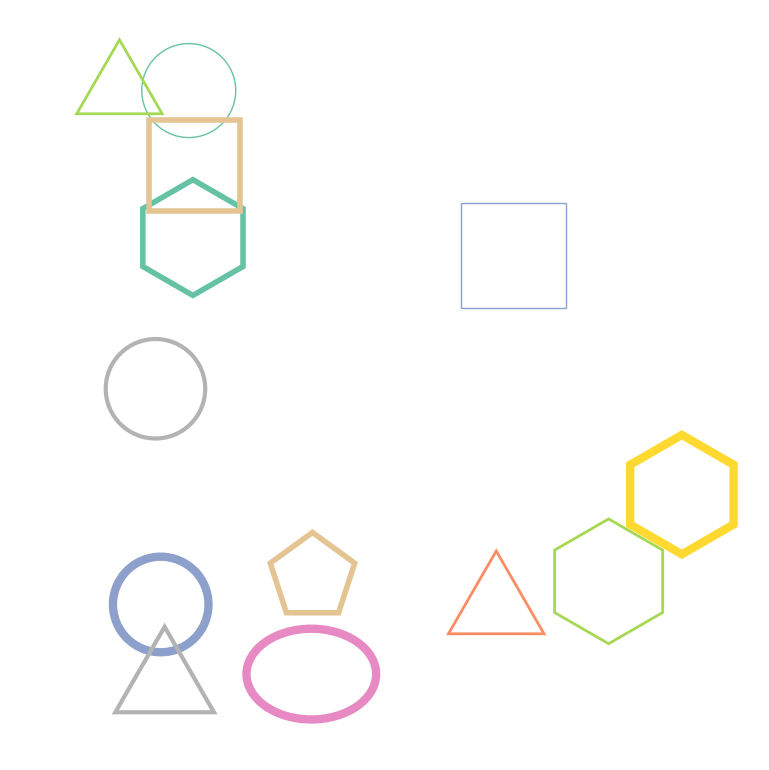[{"shape": "hexagon", "thickness": 2, "radius": 0.38, "center": [0.251, 0.691]}, {"shape": "circle", "thickness": 0.5, "radius": 0.31, "center": [0.245, 0.882]}, {"shape": "triangle", "thickness": 1, "radius": 0.36, "center": [0.644, 0.213]}, {"shape": "square", "thickness": 0.5, "radius": 0.34, "center": [0.667, 0.668]}, {"shape": "circle", "thickness": 3, "radius": 0.31, "center": [0.209, 0.215]}, {"shape": "oval", "thickness": 3, "radius": 0.42, "center": [0.404, 0.125]}, {"shape": "triangle", "thickness": 1, "radius": 0.32, "center": [0.155, 0.884]}, {"shape": "hexagon", "thickness": 1, "radius": 0.41, "center": [0.79, 0.245]}, {"shape": "hexagon", "thickness": 3, "radius": 0.39, "center": [0.886, 0.358]}, {"shape": "pentagon", "thickness": 2, "radius": 0.29, "center": [0.406, 0.251]}, {"shape": "square", "thickness": 2, "radius": 0.29, "center": [0.252, 0.785]}, {"shape": "triangle", "thickness": 1.5, "radius": 0.37, "center": [0.214, 0.112]}, {"shape": "circle", "thickness": 1.5, "radius": 0.32, "center": [0.202, 0.495]}]